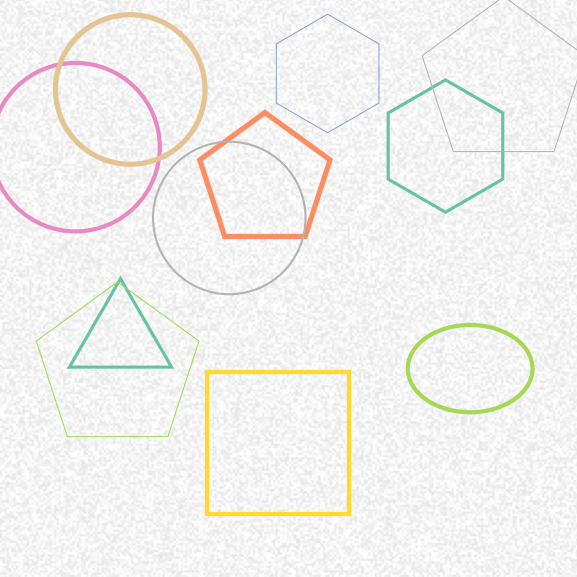[{"shape": "hexagon", "thickness": 1.5, "radius": 0.57, "center": [0.771, 0.746]}, {"shape": "triangle", "thickness": 1.5, "radius": 0.51, "center": [0.209, 0.415]}, {"shape": "pentagon", "thickness": 2.5, "radius": 0.59, "center": [0.459, 0.686]}, {"shape": "hexagon", "thickness": 0.5, "radius": 0.51, "center": [0.567, 0.872]}, {"shape": "circle", "thickness": 2, "radius": 0.73, "center": [0.131, 0.744]}, {"shape": "pentagon", "thickness": 0.5, "radius": 0.74, "center": [0.204, 0.363]}, {"shape": "oval", "thickness": 2, "radius": 0.54, "center": [0.814, 0.361]}, {"shape": "square", "thickness": 2, "radius": 0.61, "center": [0.481, 0.233]}, {"shape": "circle", "thickness": 2.5, "radius": 0.65, "center": [0.226, 0.844]}, {"shape": "circle", "thickness": 1, "radius": 0.66, "center": [0.397, 0.622]}, {"shape": "pentagon", "thickness": 0.5, "radius": 0.74, "center": [0.872, 0.857]}]